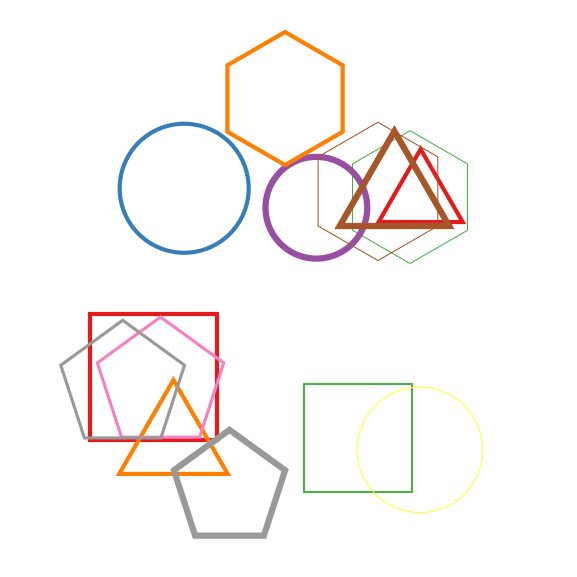[{"shape": "square", "thickness": 2, "radius": 0.55, "center": [0.266, 0.346]}, {"shape": "triangle", "thickness": 2, "radius": 0.42, "center": [0.728, 0.657]}, {"shape": "circle", "thickness": 2, "radius": 0.56, "center": [0.319, 0.673]}, {"shape": "hexagon", "thickness": 0.5, "radius": 0.57, "center": [0.71, 0.658]}, {"shape": "square", "thickness": 1, "radius": 0.47, "center": [0.62, 0.24]}, {"shape": "circle", "thickness": 3, "radius": 0.44, "center": [0.548, 0.639]}, {"shape": "hexagon", "thickness": 2, "radius": 0.58, "center": [0.494, 0.829]}, {"shape": "triangle", "thickness": 2, "radius": 0.54, "center": [0.3, 0.233]}, {"shape": "circle", "thickness": 0.5, "radius": 0.54, "center": [0.727, 0.22]}, {"shape": "triangle", "thickness": 3, "radius": 0.55, "center": [0.683, 0.662]}, {"shape": "hexagon", "thickness": 0.5, "radius": 0.6, "center": [0.654, 0.668]}, {"shape": "pentagon", "thickness": 1.5, "radius": 0.58, "center": [0.278, 0.335]}, {"shape": "pentagon", "thickness": 3, "radius": 0.51, "center": [0.397, 0.154]}, {"shape": "pentagon", "thickness": 1.5, "radius": 0.56, "center": [0.212, 0.332]}]